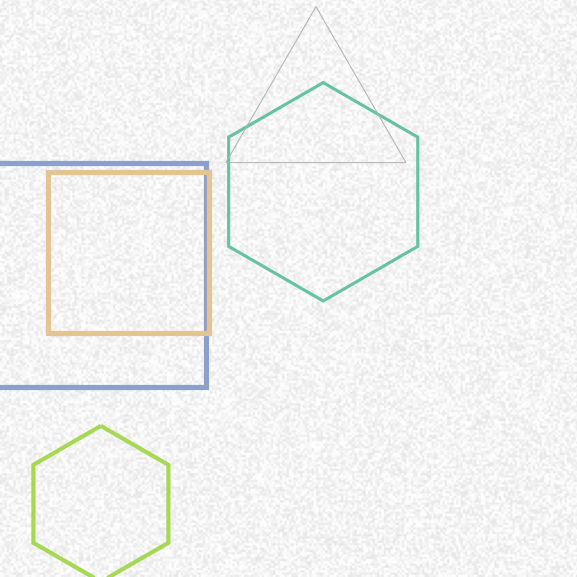[{"shape": "hexagon", "thickness": 1.5, "radius": 0.95, "center": [0.56, 0.667]}, {"shape": "square", "thickness": 2.5, "radius": 0.97, "center": [0.163, 0.523]}, {"shape": "hexagon", "thickness": 2, "radius": 0.67, "center": [0.175, 0.127]}, {"shape": "square", "thickness": 2.5, "radius": 0.7, "center": [0.223, 0.561]}, {"shape": "triangle", "thickness": 0.5, "radius": 0.9, "center": [0.547, 0.808]}]